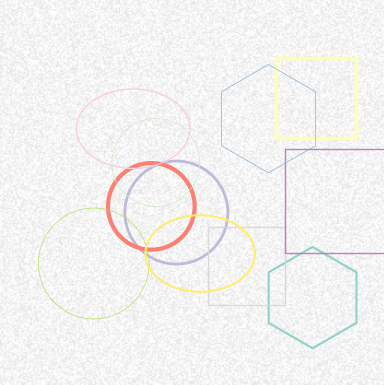[{"shape": "hexagon", "thickness": 1.5, "radius": 0.66, "center": [0.812, 0.227]}, {"shape": "square", "thickness": 2.5, "radius": 0.52, "center": [0.821, 0.745]}, {"shape": "circle", "thickness": 2, "radius": 0.67, "center": [0.458, 0.448]}, {"shape": "circle", "thickness": 3, "radius": 0.56, "center": [0.393, 0.464]}, {"shape": "hexagon", "thickness": 0.5, "radius": 0.7, "center": [0.697, 0.692]}, {"shape": "circle", "thickness": 0.5, "radius": 0.72, "center": [0.244, 0.316]}, {"shape": "oval", "thickness": 1, "radius": 0.74, "center": [0.346, 0.666]}, {"shape": "square", "thickness": 1, "radius": 0.5, "center": [0.64, 0.309]}, {"shape": "square", "thickness": 1, "radius": 0.67, "center": [0.876, 0.478]}, {"shape": "circle", "thickness": 0.5, "radius": 0.57, "center": [0.405, 0.578]}, {"shape": "oval", "thickness": 1.5, "radius": 0.71, "center": [0.52, 0.342]}]